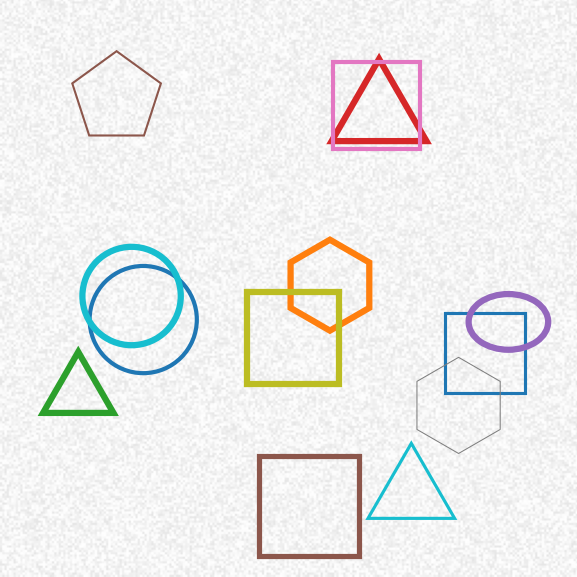[{"shape": "square", "thickness": 1.5, "radius": 0.35, "center": [0.841, 0.388]}, {"shape": "circle", "thickness": 2, "radius": 0.46, "center": [0.248, 0.446]}, {"shape": "hexagon", "thickness": 3, "radius": 0.39, "center": [0.571, 0.505]}, {"shape": "triangle", "thickness": 3, "radius": 0.35, "center": [0.136, 0.319]}, {"shape": "triangle", "thickness": 3, "radius": 0.47, "center": [0.656, 0.802]}, {"shape": "oval", "thickness": 3, "radius": 0.34, "center": [0.88, 0.442]}, {"shape": "pentagon", "thickness": 1, "radius": 0.4, "center": [0.202, 0.83]}, {"shape": "square", "thickness": 2.5, "radius": 0.43, "center": [0.536, 0.123]}, {"shape": "square", "thickness": 2, "radius": 0.38, "center": [0.652, 0.816]}, {"shape": "hexagon", "thickness": 0.5, "radius": 0.42, "center": [0.794, 0.297]}, {"shape": "square", "thickness": 3, "radius": 0.4, "center": [0.507, 0.414]}, {"shape": "circle", "thickness": 3, "radius": 0.43, "center": [0.228, 0.487]}, {"shape": "triangle", "thickness": 1.5, "radius": 0.43, "center": [0.712, 0.145]}]